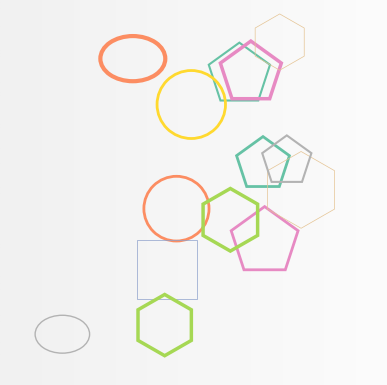[{"shape": "pentagon", "thickness": 1.5, "radius": 0.42, "center": [0.618, 0.806]}, {"shape": "pentagon", "thickness": 2, "radius": 0.36, "center": [0.679, 0.574]}, {"shape": "circle", "thickness": 2, "radius": 0.42, "center": [0.455, 0.458]}, {"shape": "oval", "thickness": 3, "radius": 0.42, "center": [0.343, 0.848]}, {"shape": "square", "thickness": 0.5, "radius": 0.39, "center": [0.43, 0.3]}, {"shape": "pentagon", "thickness": 2, "radius": 0.45, "center": [0.683, 0.373]}, {"shape": "pentagon", "thickness": 2.5, "radius": 0.41, "center": [0.647, 0.811]}, {"shape": "hexagon", "thickness": 2.5, "radius": 0.41, "center": [0.594, 0.429]}, {"shape": "hexagon", "thickness": 2.5, "radius": 0.4, "center": [0.425, 0.156]}, {"shape": "circle", "thickness": 2, "radius": 0.44, "center": [0.494, 0.729]}, {"shape": "hexagon", "thickness": 0.5, "radius": 0.37, "center": [0.722, 0.891]}, {"shape": "hexagon", "thickness": 0.5, "radius": 0.5, "center": [0.777, 0.507]}, {"shape": "oval", "thickness": 1, "radius": 0.35, "center": [0.161, 0.132]}, {"shape": "pentagon", "thickness": 1.5, "radius": 0.33, "center": [0.74, 0.582]}]